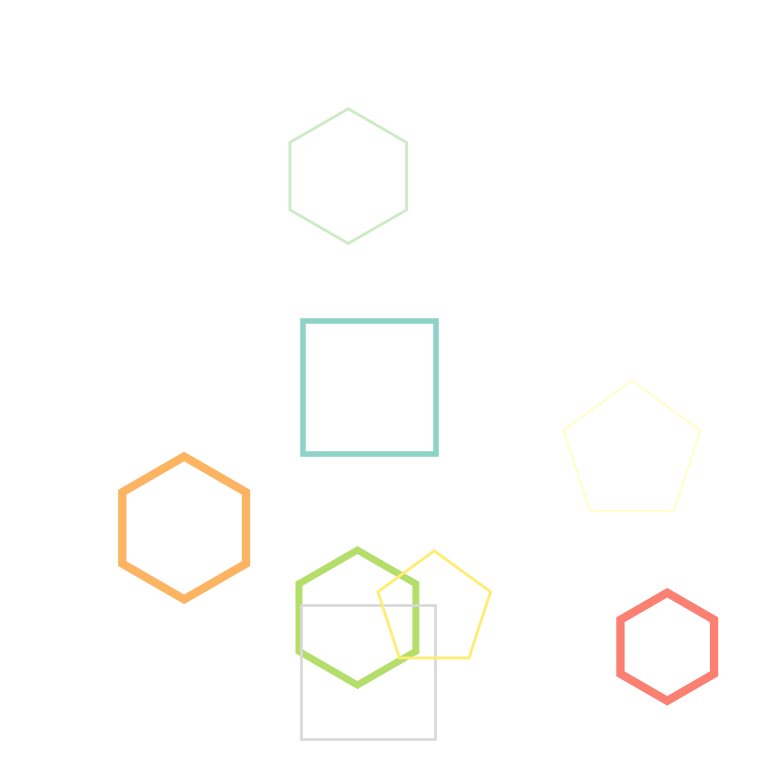[{"shape": "square", "thickness": 2, "radius": 0.43, "center": [0.48, 0.497]}, {"shape": "pentagon", "thickness": 0.5, "radius": 0.47, "center": [0.821, 0.412]}, {"shape": "hexagon", "thickness": 3, "radius": 0.35, "center": [0.867, 0.16]}, {"shape": "hexagon", "thickness": 3, "radius": 0.46, "center": [0.239, 0.314]}, {"shape": "hexagon", "thickness": 2.5, "radius": 0.44, "center": [0.464, 0.198]}, {"shape": "square", "thickness": 1, "radius": 0.43, "center": [0.478, 0.128]}, {"shape": "hexagon", "thickness": 1, "radius": 0.44, "center": [0.452, 0.771]}, {"shape": "pentagon", "thickness": 1, "radius": 0.38, "center": [0.564, 0.208]}]